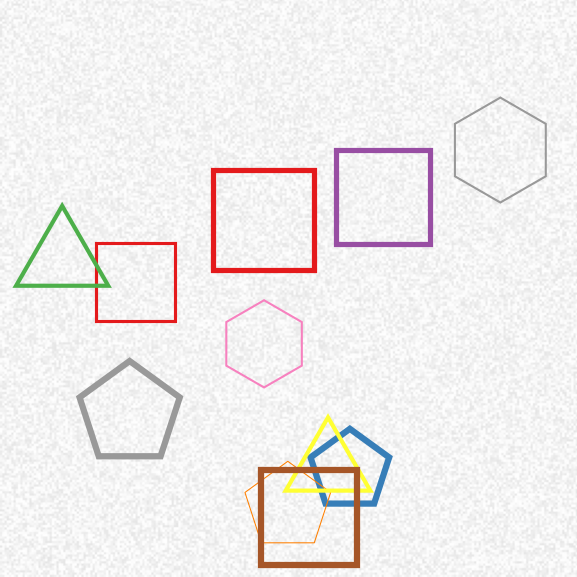[{"shape": "square", "thickness": 1.5, "radius": 0.34, "center": [0.235, 0.512]}, {"shape": "square", "thickness": 2.5, "radius": 0.44, "center": [0.456, 0.618]}, {"shape": "pentagon", "thickness": 3, "radius": 0.36, "center": [0.606, 0.185]}, {"shape": "triangle", "thickness": 2, "radius": 0.46, "center": [0.108, 0.55]}, {"shape": "square", "thickness": 2.5, "radius": 0.41, "center": [0.664, 0.657]}, {"shape": "pentagon", "thickness": 0.5, "radius": 0.39, "center": [0.498, 0.122]}, {"shape": "triangle", "thickness": 2, "radius": 0.42, "center": [0.568, 0.192]}, {"shape": "square", "thickness": 3, "radius": 0.41, "center": [0.535, 0.103]}, {"shape": "hexagon", "thickness": 1, "radius": 0.38, "center": [0.457, 0.404]}, {"shape": "pentagon", "thickness": 3, "radius": 0.46, "center": [0.225, 0.283]}, {"shape": "hexagon", "thickness": 1, "radius": 0.45, "center": [0.866, 0.739]}]